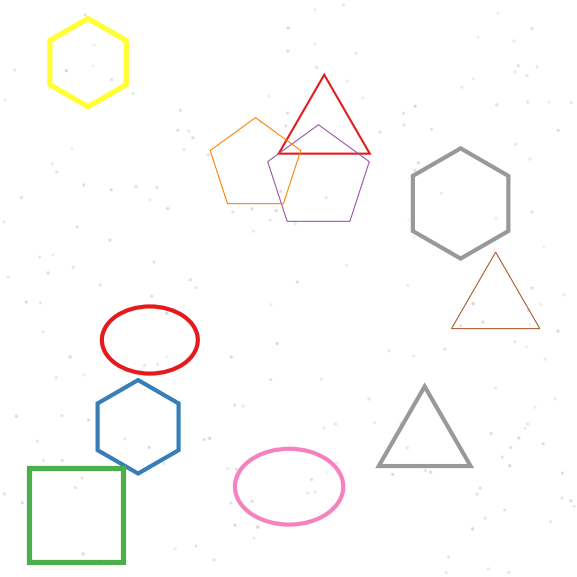[{"shape": "triangle", "thickness": 1, "radius": 0.46, "center": [0.561, 0.779]}, {"shape": "oval", "thickness": 2, "radius": 0.42, "center": [0.259, 0.41]}, {"shape": "hexagon", "thickness": 2, "radius": 0.4, "center": [0.239, 0.26]}, {"shape": "square", "thickness": 2.5, "radius": 0.41, "center": [0.131, 0.108]}, {"shape": "pentagon", "thickness": 0.5, "radius": 0.46, "center": [0.552, 0.691]}, {"shape": "pentagon", "thickness": 0.5, "radius": 0.41, "center": [0.442, 0.713]}, {"shape": "hexagon", "thickness": 2.5, "radius": 0.38, "center": [0.152, 0.891]}, {"shape": "triangle", "thickness": 0.5, "radius": 0.44, "center": [0.858, 0.474]}, {"shape": "oval", "thickness": 2, "radius": 0.47, "center": [0.501, 0.156]}, {"shape": "triangle", "thickness": 2, "radius": 0.46, "center": [0.735, 0.238]}, {"shape": "hexagon", "thickness": 2, "radius": 0.48, "center": [0.798, 0.647]}]